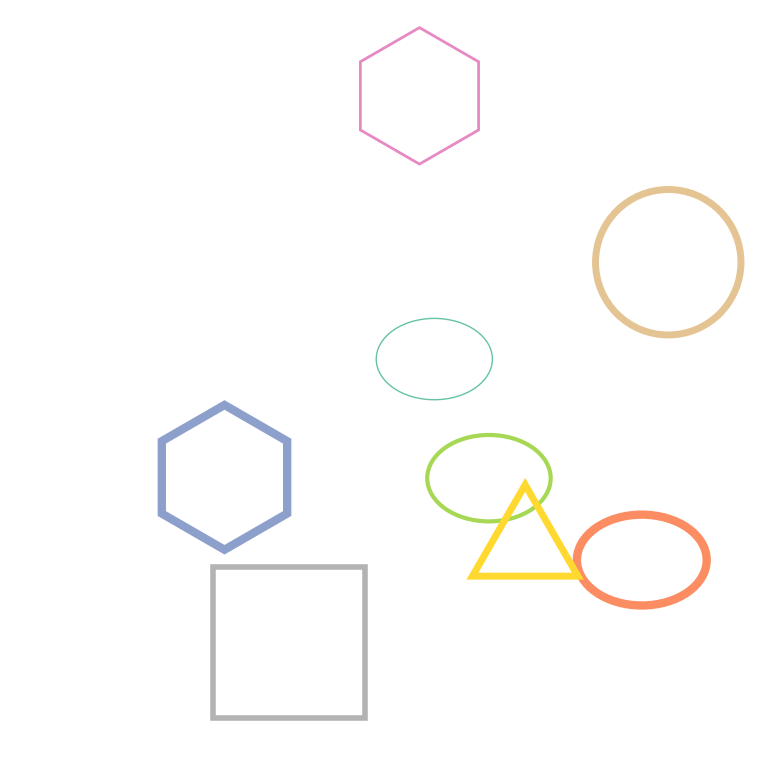[{"shape": "oval", "thickness": 0.5, "radius": 0.38, "center": [0.564, 0.534]}, {"shape": "oval", "thickness": 3, "radius": 0.42, "center": [0.834, 0.273]}, {"shape": "hexagon", "thickness": 3, "radius": 0.47, "center": [0.292, 0.38]}, {"shape": "hexagon", "thickness": 1, "radius": 0.44, "center": [0.545, 0.876]}, {"shape": "oval", "thickness": 1.5, "radius": 0.4, "center": [0.635, 0.379]}, {"shape": "triangle", "thickness": 2.5, "radius": 0.4, "center": [0.682, 0.291]}, {"shape": "circle", "thickness": 2.5, "radius": 0.47, "center": [0.868, 0.659]}, {"shape": "square", "thickness": 2, "radius": 0.49, "center": [0.376, 0.166]}]